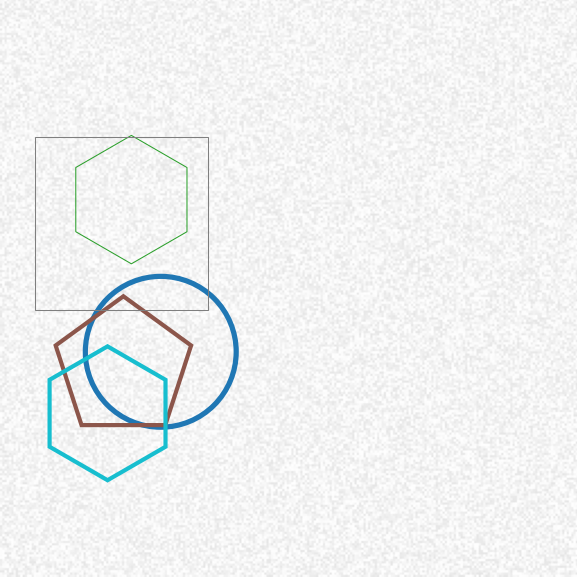[{"shape": "circle", "thickness": 2.5, "radius": 0.65, "center": [0.278, 0.39]}, {"shape": "hexagon", "thickness": 0.5, "radius": 0.56, "center": [0.227, 0.653]}, {"shape": "pentagon", "thickness": 2, "radius": 0.62, "center": [0.214, 0.363]}, {"shape": "square", "thickness": 0.5, "radius": 0.75, "center": [0.21, 0.612]}, {"shape": "hexagon", "thickness": 2, "radius": 0.58, "center": [0.186, 0.283]}]